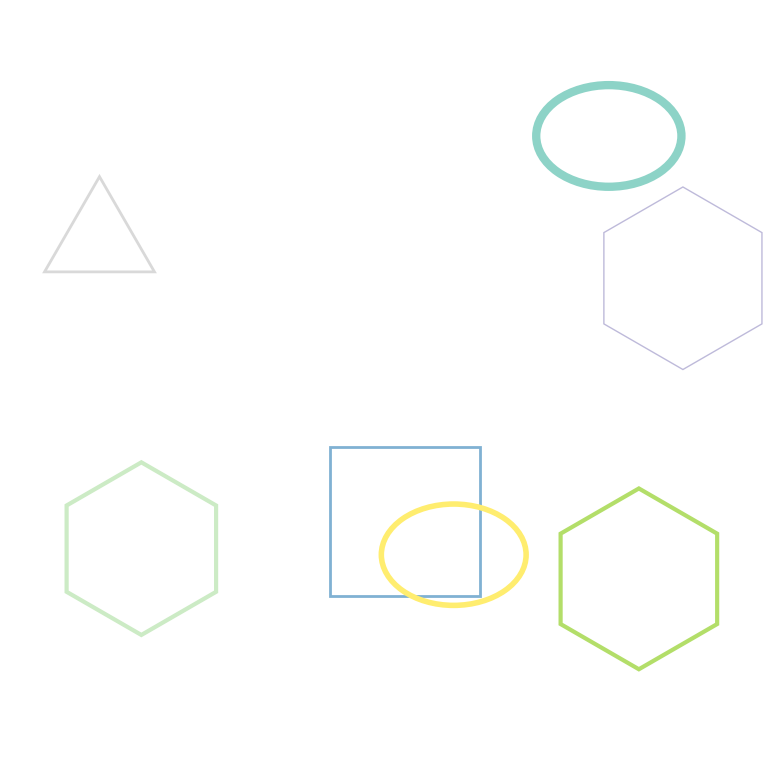[{"shape": "oval", "thickness": 3, "radius": 0.47, "center": [0.791, 0.823]}, {"shape": "hexagon", "thickness": 0.5, "radius": 0.59, "center": [0.887, 0.639]}, {"shape": "square", "thickness": 1, "radius": 0.49, "center": [0.526, 0.323]}, {"shape": "hexagon", "thickness": 1.5, "radius": 0.59, "center": [0.83, 0.248]}, {"shape": "triangle", "thickness": 1, "radius": 0.41, "center": [0.129, 0.688]}, {"shape": "hexagon", "thickness": 1.5, "radius": 0.56, "center": [0.184, 0.287]}, {"shape": "oval", "thickness": 2, "radius": 0.47, "center": [0.589, 0.28]}]